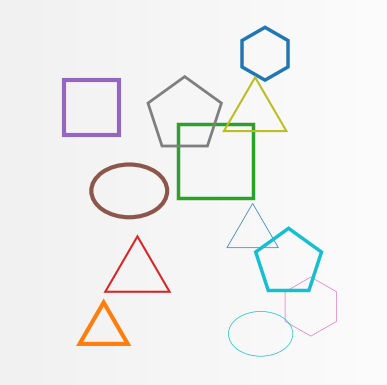[{"shape": "hexagon", "thickness": 2.5, "radius": 0.34, "center": [0.684, 0.86]}, {"shape": "triangle", "thickness": 0.5, "radius": 0.38, "center": [0.652, 0.395]}, {"shape": "triangle", "thickness": 3, "radius": 0.36, "center": [0.268, 0.143]}, {"shape": "square", "thickness": 2.5, "radius": 0.48, "center": [0.557, 0.582]}, {"shape": "triangle", "thickness": 1.5, "radius": 0.48, "center": [0.355, 0.29]}, {"shape": "square", "thickness": 3, "radius": 0.35, "center": [0.237, 0.721]}, {"shape": "oval", "thickness": 3, "radius": 0.49, "center": [0.334, 0.504]}, {"shape": "hexagon", "thickness": 0.5, "radius": 0.38, "center": [0.802, 0.204]}, {"shape": "pentagon", "thickness": 2, "radius": 0.5, "center": [0.477, 0.701]}, {"shape": "triangle", "thickness": 1.5, "radius": 0.47, "center": [0.658, 0.706]}, {"shape": "oval", "thickness": 0.5, "radius": 0.42, "center": [0.673, 0.133]}, {"shape": "pentagon", "thickness": 2.5, "radius": 0.45, "center": [0.745, 0.318]}]